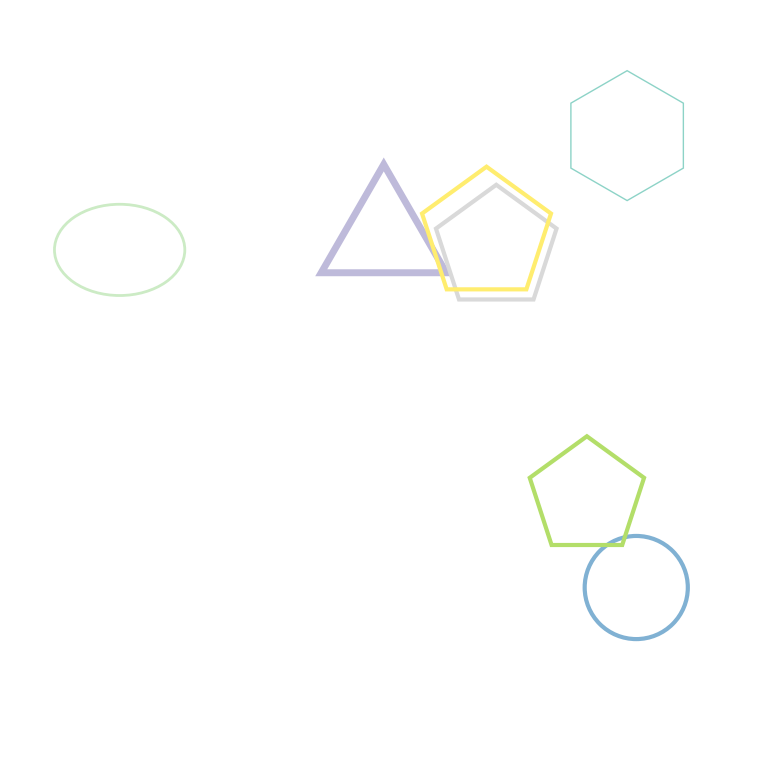[{"shape": "hexagon", "thickness": 0.5, "radius": 0.42, "center": [0.814, 0.824]}, {"shape": "triangle", "thickness": 2.5, "radius": 0.47, "center": [0.498, 0.693]}, {"shape": "circle", "thickness": 1.5, "radius": 0.33, "center": [0.826, 0.237]}, {"shape": "pentagon", "thickness": 1.5, "radius": 0.39, "center": [0.762, 0.355]}, {"shape": "pentagon", "thickness": 1.5, "radius": 0.41, "center": [0.645, 0.678]}, {"shape": "oval", "thickness": 1, "radius": 0.42, "center": [0.155, 0.675]}, {"shape": "pentagon", "thickness": 1.5, "radius": 0.44, "center": [0.632, 0.695]}]